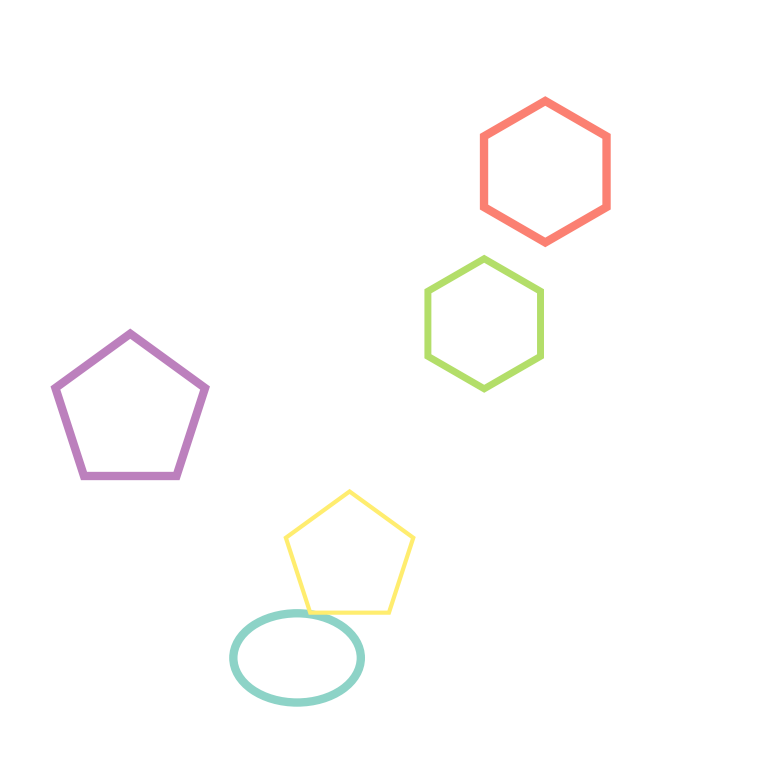[{"shape": "oval", "thickness": 3, "radius": 0.41, "center": [0.386, 0.146]}, {"shape": "hexagon", "thickness": 3, "radius": 0.46, "center": [0.708, 0.777]}, {"shape": "hexagon", "thickness": 2.5, "radius": 0.42, "center": [0.629, 0.58]}, {"shape": "pentagon", "thickness": 3, "radius": 0.51, "center": [0.169, 0.464]}, {"shape": "pentagon", "thickness": 1.5, "radius": 0.44, "center": [0.454, 0.275]}]